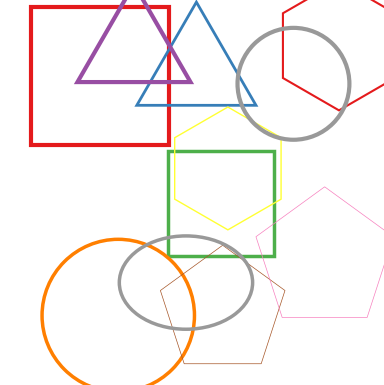[{"shape": "square", "thickness": 3, "radius": 0.9, "center": [0.259, 0.804]}, {"shape": "hexagon", "thickness": 1.5, "radius": 0.84, "center": [0.88, 0.881]}, {"shape": "triangle", "thickness": 2, "radius": 0.89, "center": [0.51, 0.816]}, {"shape": "square", "thickness": 2.5, "radius": 0.68, "center": [0.574, 0.472]}, {"shape": "triangle", "thickness": 3, "radius": 0.85, "center": [0.348, 0.872]}, {"shape": "circle", "thickness": 2.5, "radius": 0.99, "center": [0.307, 0.18]}, {"shape": "hexagon", "thickness": 1, "radius": 0.8, "center": [0.592, 0.563]}, {"shape": "pentagon", "thickness": 0.5, "radius": 0.85, "center": [0.578, 0.193]}, {"shape": "pentagon", "thickness": 0.5, "radius": 0.94, "center": [0.843, 0.327]}, {"shape": "oval", "thickness": 2.5, "radius": 0.87, "center": [0.483, 0.266]}, {"shape": "circle", "thickness": 3, "radius": 0.73, "center": [0.762, 0.782]}]